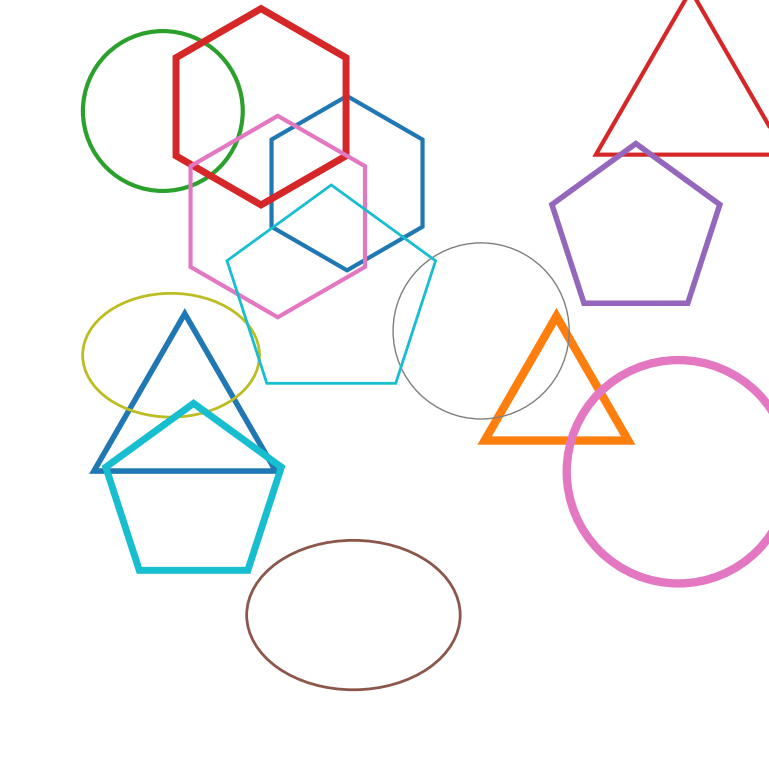[{"shape": "triangle", "thickness": 2, "radius": 0.68, "center": [0.24, 0.456]}, {"shape": "hexagon", "thickness": 1.5, "radius": 0.57, "center": [0.451, 0.762]}, {"shape": "triangle", "thickness": 3, "radius": 0.54, "center": [0.723, 0.482]}, {"shape": "circle", "thickness": 1.5, "radius": 0.52, "center": [0.211, 0.856]}, {"shape": "triangle", "thickness": 1.5, "radius": 0.71, "center": [0.897, 0.87]}, {"shape": "hexagon", "thickness": 2.5, "radius": 0.64, "center": [0.339, 0.861]}, {"shape": "pentagon", "thickness": 2, "radius": 0.57, "center": [0.826, 0.699]}, {"shape": "oval", "thickness": 1, "radius": 0.69, "center": [0.459, 0.201]}, {"shape": "circle", "thickness": 3, "radius": 0.73, "center": [0.881, 0.387]}, {"shape": "hexagon", "thickness": 1.5, "radius": 0.65, "center": [0.361, 0.719]}, {"shape": "circle", "thickness": 0.5, "radius": 0.57, "center": [0.625, 0.57]}, {"shape": "oval", "thickness": 1, "radius": 0.57, "center": [0.222, 0.539]}, {"shape": "pentagon", "thickness": 1, "radius": 0.71, "center": [0.43, 0.617]}, {"shape": "pentagon", "thickness": 2.5, "radius": 0.6, "center": [0.251, 0.356]}]